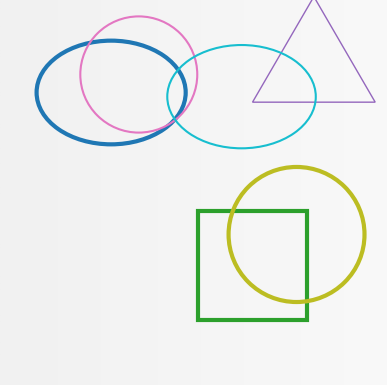[{"shape": "oval", "thickness": 3, "radius": 0.96, "center": [0.287, 0.76]}, {"shape": "square", "thickness": 3, "radius": 0.7, "center": [0.652, 0.31]}, {"shape": "triangle", "thickness": 1, "radius": 0.91, "center": [0.81, 0.826]}, {"shape": "circle", "thickness": 1.5, "radius": 0.75, "center": [0.358, 0.807]}, {"shape": "circle", "thickness": 3, "radius": 0.88, "center": [0.765, 0.391]}, {"shape": "oval", "thickness": 1.5, "radius": 0.96, "center": [0.623, 0.749]}]